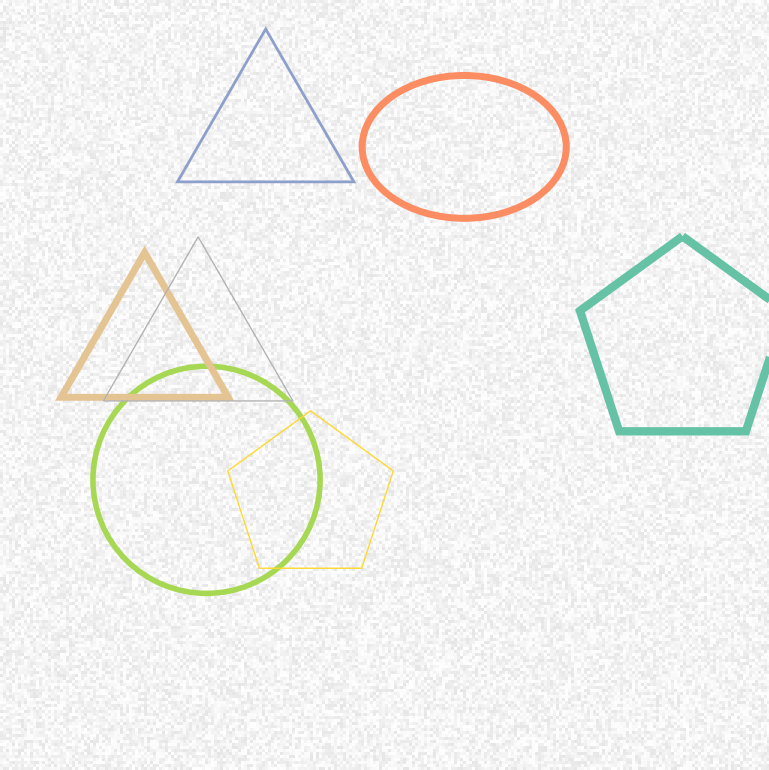[{"shape": "pentagon", "thickness": 3, "radius": 0.7, "center": [0.886, 0.553]}, {"shape": "oval", "thickness": 2.5, "radius": 0.66, "center": [0.603, 0.809]}, {"shape": "triangle", "thickness": 1, "radius": 0.66, "center": [0.345, 0.83]}, {"shape": "circle", "thickness": 2, "radius": 0.74, "center": [0.268, 0.377]}, {"shape": "pentagon", "thickness": 0.5, "radius": 0.57, "center": [0.403, 0.353]}, {"shape": "triangle", "thickness": 2.5, "radius": 0.63, "center": [0.188, 0.547]}, {"shape": "triangle", "thickness": 0.5, "radius": 0.71, "center": [0.257, 0.55]}]